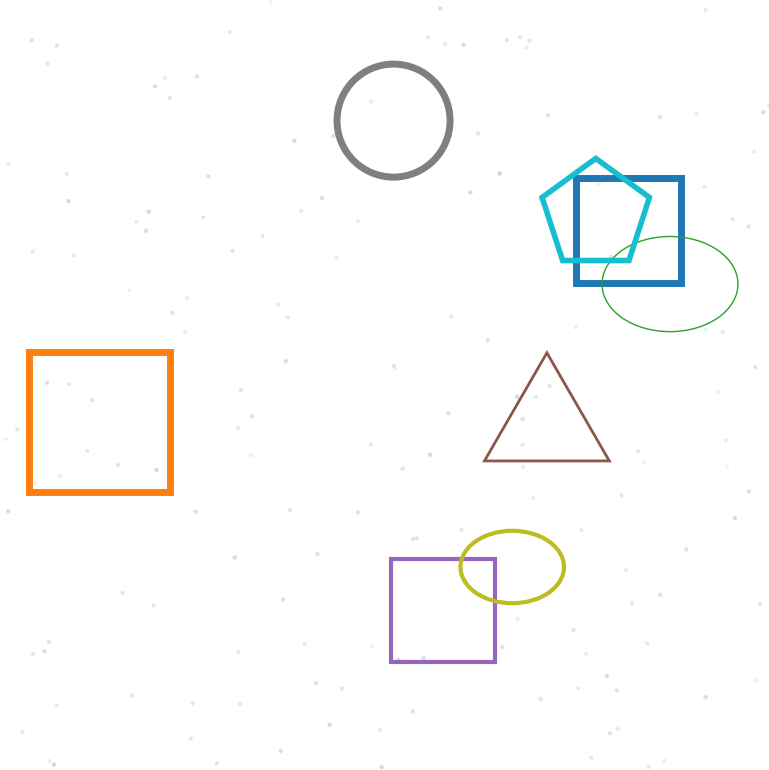[{"shape": "square", "thickness": 2.5, "radius": 0.34, "center": [0.816, 0.701]}, {"shape": "square", "thickness": 2.5, "radius": 0.46, "center": [0.129, 0.452]}, {"shape": "oval", "thickness": 0.5, "radius": 0.44, "center": [0.87, 0.631]}, {"shape": "square", "thickness": 1.5, "radius": 0.34, "center": [0.576, 0.207]}, {"shape": "triangle", "thickness": 1, "radius": 0.47, "center": [0.71, 0.448]}, {"shape": "circle", "thickness": 2.5, "radius": 0.37, "center": [0.511, 0.843]}, {"shape": "oval", "thickness": 1.5, "radius": 0.34, "center": [0.665, 0.264]}, {"shape": "pentagon", "thickness": 2, "radius": 0.37, "center": [0.774, 0.721]}]